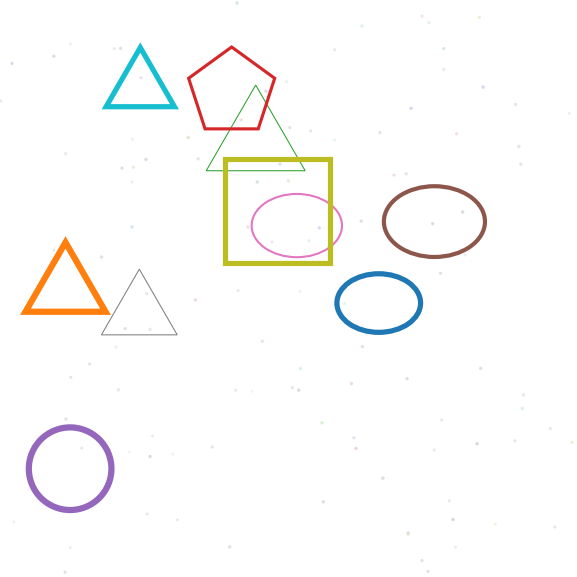[{"shape": "oval", "thickness": 2.5, "radius": 0.36, "center": [0.656, 0.474]}, {"shape": "triangle", "thickness": 3, "radius": 0.4, "center": [0.113, 0.499]}, {"shape": "triangle", "thickness": 0.5, "radius": 0.49, "center": [0.443, 0.753]}, {"shape": "pentagon", "thickness": 1.5, "radius": 0.39, "center": [0.401, 0.839]}, {"shape": "circle", "thickness": 3, "radius": 0.36, "center": [0.121, 0.188]}, {"shape": "oval", "thickness": 2, "radius": 0.44, "center": [0.752, 0.615]}, {"shape": "oval", "thickness": 1, "radius": 0.39, "center": [0.514, 0.609]}, {"shape": "triangle", "thickness": 0.5, "radius": 0.38, "center": [0.241, 0.457]}, {"shape": "square", "thickness": 2.5, "radius": 0.45, "center": [0.481, 0.634]}, {"shape": "triangle", "thickness": 2.5, "radius": 0.34, "center": [0.243, 0.849]}]